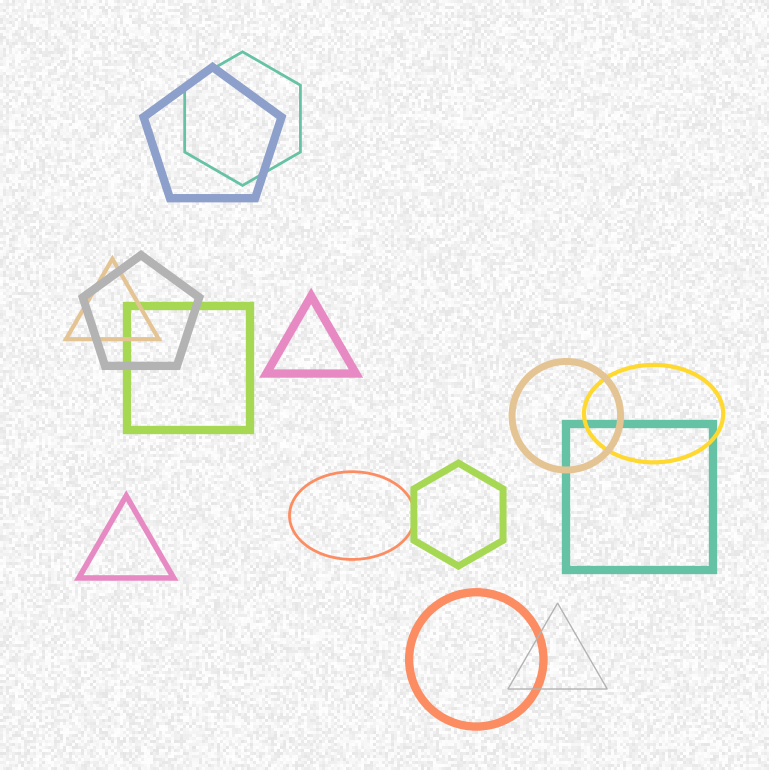[{"shape": "square", "thickness": 3, "radius": 0.48, "center": [0.831, 0.355]}, {"shape": "hexagon", "thickness": 1, "radius": 0.43, "center": [0.315, 0.846]}, {"shape": "oval", "thickness": 1, "radius": 0.41, "center": [0.457, 0.33]}, {"shape": "circle", "thickness": 3, "radius": 0.44, "center": [0.619, 0.144]}, {"shape": "pentagon", "thickness": 3, "radius": 0.47, "center": [0.276, 0.819]}, {"shape": "triangle", "thickness": 3, "radius": 0.34, "center": [0.404, 0.548]}, {"shape": "triangle", "thickness": 2, "radius": 0.36, "center": [0.164, 0.285]}, {"shape": "square", "thickness": 3, "radius": 0.4, "center": [0.245, 0.522]}, {"shape": "hexagon", "thickness": 2.5, "radius": 0.33, "center": [0.595, 0.332]}, {"shape": "oval", "thickness": 1.5, "radius": 0.45, "center": [0.849, 0.463]}, {"shape": "triangle", "thickness": 1.5, "radius": 0.35, "center": [0.146, 0.594]}, {"shape": "circle", "thickness": 2.5, "radius": 0.35, "center": [0.735, 0.46]}, {"shape": "triangle", "thickness": 0.5, "radius": 0.37, "center": [0.724, 0.142]}, {"shape": "pentagon", "thickness": 3, "radius": 0.4, "center": [0.183, 0.589]}]